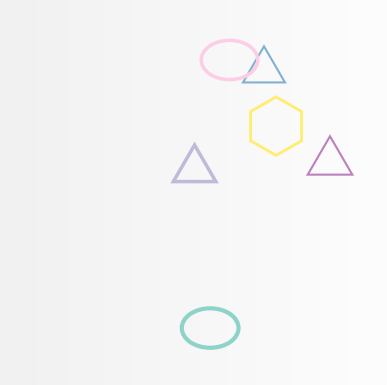[{"shape": "oval", "thickness": 3, "radius": 0.37, "center": [0.542, 0.148]}, {"shape": "triangle", "thickness": 2.5, "radius": 0.32, "center": [0.502, 0.56]}, {"shape": "triangle", "thickness": 1.5, "radius": 0.31, "center": [0.681, 0.817]}, {"shape": "oval", "thickness": 2.5, "radius": 0.36, "center": [0.592, 0.844]}, {"shape": "triangle", "thickness": 1.5, "radius": 0.33, "center": [0.852, 0.58]}, {"shape": "hexagon", "thickness": 2, "radius": 0.38, "center": [0.713, 0.672]}]